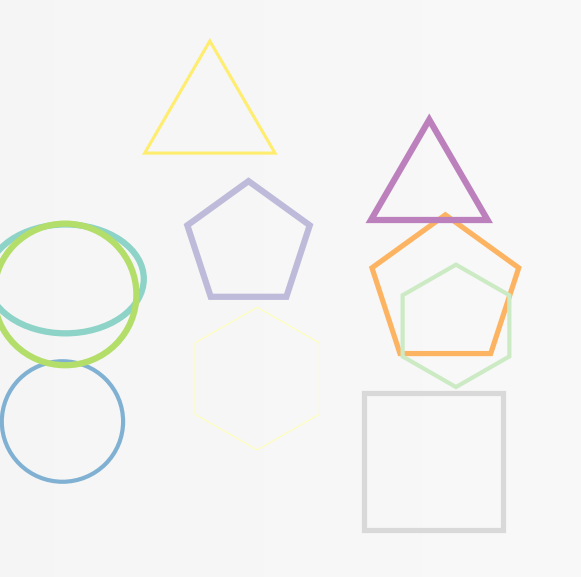[{"shape": "oval", "thickness": 3, "radius": 0.67, "center": [0.113, 0.516]}, {"shape": "hexagon", "thickness": 0.5, "radius": 0.62, "center": [0.443, 0.344]}, {"shape": "pentagon", "thickness": 3, "radius": 0.55, "center": [0.428, 0.575]}, {"shape": "circle", "thickness": 2, "radius": 0.52, "center": [0.107, 0.269]}, {"shape": "pentagon", "thickness": 2.5, "radius": 0.66, "center": [0.766, 0.494]}, {"shape": "circle", "thickness": 3, "radius": 0.61, "center": [0.112, 0.489]}, {"shape": "square", "thickness": 2.5, "radius": 0.59, "center": [0.746, 0.2]}, {"shape": "triangle", "thickness": 3, "radius": 0.58, "center": [0.739, 0.676]}, {"shape": "hexagon", "thickness": 2, "radius": 0.53, "center": [0.784, 0.435]}, {"shape": "triangle", "thickness": 1.5, "radius": 0.65, "center": [0.361, 0.799]}]